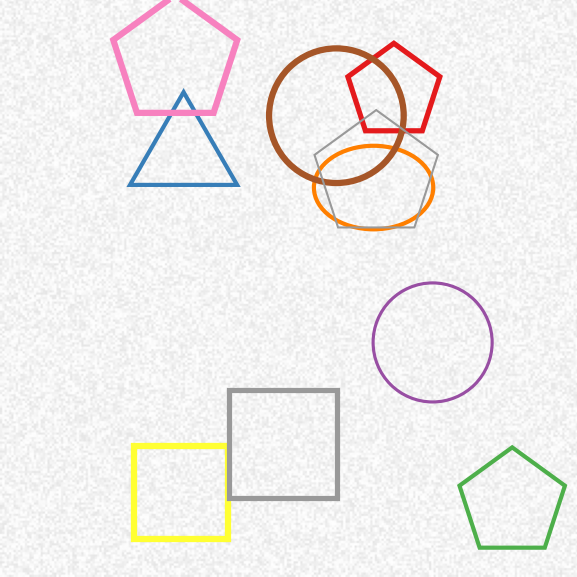[{"shape": "pentagon", "thickness": 2.5, "radius": 0.42, "center": [0.682, 0.84]}, {"shape": "triangle", "thickness": 2, "radius": 0.54, "center": [0.318, 0.732]}, {"shape": "pentagon", "thickness": 2, "radius": 0.48, "center": [0.887, 0.128]}, {"shape": "circle", "thickness": 1.5, "radius": 0.52, "center": [0.749, 0.406]}, {"shape": "oval", "thickness": 2, "radius": 0.52, "center": [0.647, 0.674]}, {"shape": "square", "thickness": 3, "radius": 0.4, "center": [0.313, 0.146]}, {"shape": "circle", "thickness": 3, "radius": 0.58, "center": [0.582, 0.799]}, {"shape": "pentagon", "thickness": 3, "radius": 0.56, "center": [0.303, 0.895]}, {"shape": "square", "thickness": 2.5, "radius": 0.47, "center": [0.49, 0.231]}, {"shape": "pentagon", "thickness": 1, "radius": 0.56, "center": [0.651, 0.696]}]